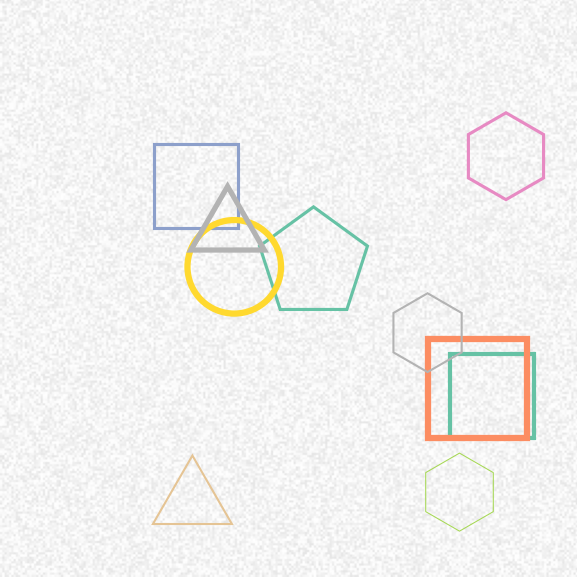[{"shape": "square", "thickness": 2, "radius": 0.36, "center": [0.852, 0.313]}, {"shape": "pentagon", "thickness": 1.5, "radius": 0.49, "center": [0.543, 0.543]}, {"shape": "square", "thickness": 3, "radius": 0.43, "center": [0.827, 0.327]}, {"shape": "square", "thickness": 1.5, "radius": 0.36, "center": [0.34, 0.677]}, {"shape": "hexagon", "thickness": 1.5, "radius": 0.38, "center": [0.876, 0.729]}, {"shape": "hexagon", "thickness": 0.5, "radius": 0.34, "center": [0.796, 0.147]}, {"shape": "circle", "thickness": 3, "radius": 0.41, "center": [0.406, 0.537]}, {"shape": "triangle", "thickness": 1, "radius": 0.4, "center": [0.333, 0.131]}, {"shape": "hexagon", "thickness": 1, "radius": 0.34, "center": [0.74, 0.423]}, {"shape": "triangle", "thickness": 2.5, "radius": 0.37, "center": [0.394, 0.603]}]